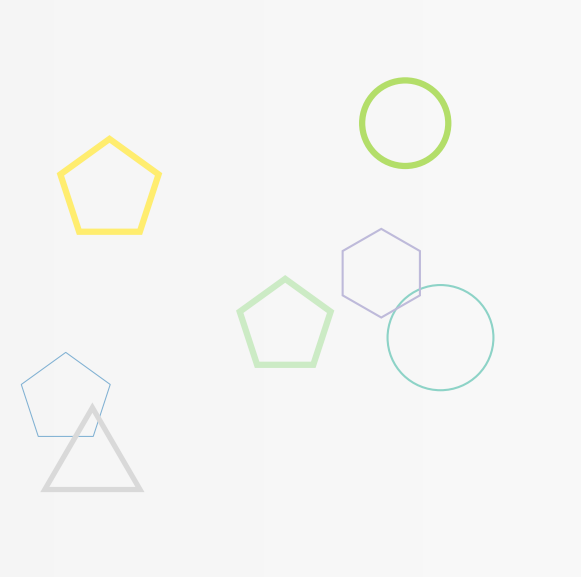[{"shape": "circle", "thickness": 1, "radius": 0.46, "center": [0.758, 0.414]}, {"shape": "hexagon", "thickness": 1, "radius": 0.38, "center": [0.656, 0.526]}, {"shape": "pentagon", "thickness": 0.5, "radius": 0.4, "center": [0.113, 0.309]}, {"shape": "circle", "thickness": 3, "radius": 0.37, "center": [0.697, 0.786]}, {"shape": "triangle", "thickness": 2.5, "radius": 0.47, "center": [0.159, 0.199]}, {"shape": "pentagon", "thickness": 3, "radius": 0.41, "center": [0.491, 0.434]}, {"shape": "pentagon", "thickness": 3, "radius": 0.44, "center": [0.188, 0.67]}]